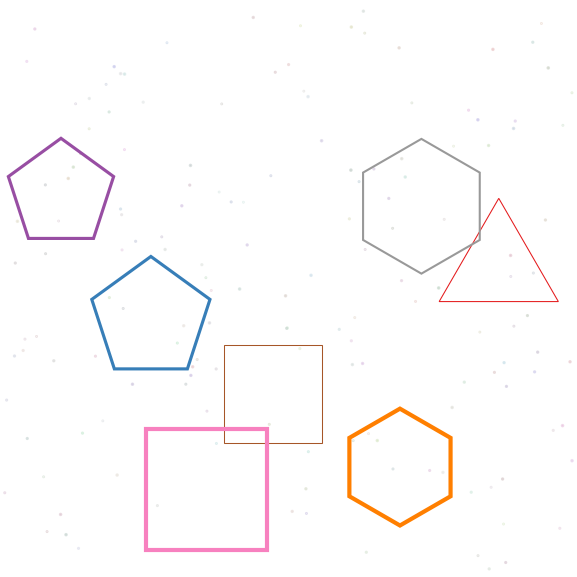[{"shape": "triangle", "thickness": 0.5, "radius": 0.6, "center": [0.864, 0.537]}, {"shape": "pentagon", "thickness": 1.5, "radius": 0.54, "center": [0.261, 0.447]}, {"shape": "pentagon", "thickness": 1.5, "radius": 0.48, "center": [0.106, 0.664]}, {"shape": "hexagon", "thickness": 2, "radius": 0.51, "center": [0.693, 0.19]}, {"shape": "square", "thickness": 0.5, "radius": 0.42, "center": [0.473, 0.317]}, {"shape": "square", "thickness": 2, "radius": 0.52, "center": [0.358, 0.152]}, {"shape": "hexagon", "thickness": 1, "radius": 0.58, "center": [0.73, 0.642]}]